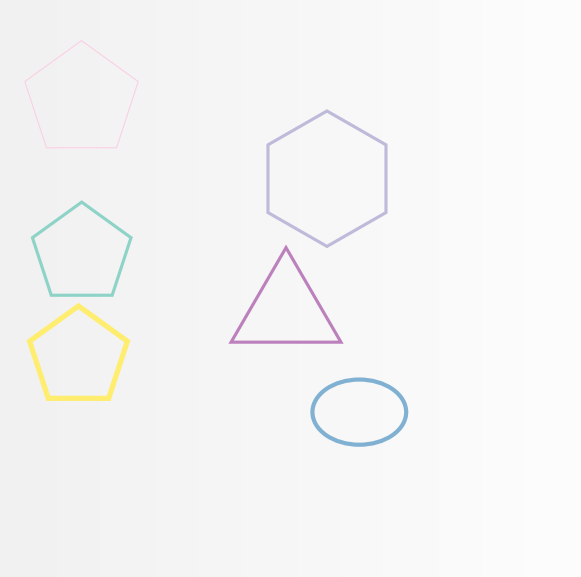[{"shape": "pentagon", "thickness": 1.5, "radius": 0.45, "center": [0.141, 0.56]}, {"shape": "hexagon", "thickness": 1.5, "radius": 0.59, "center": [0.563, 0.69]}, {"shape": "oval", "thickness": 2, "radius": 0.4, "center": [0.618, 0.285]}, {"shape": "pentagon", "thickness": 0.5, "radius": 0.51, "center": [0.14, 0.826]}, {"shape": "triangle", "thickness": 1.5, "radius": 0.55, "center": [0.492, 0.461]}, {"shape": "pentagon", "thickness": 2.5, "radius": 0.44, "center": [0.135, 0.381]}]